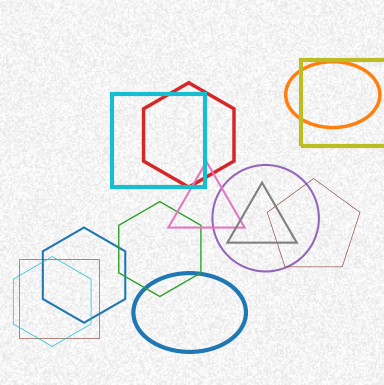[{"shape": "hexagon", "thickness": 1.5, "radius": 0.62, "center": [0.218, 0.285]}, {"shape": "oval", "thickness": 3, "radius": 0.73, "center": [0.493, 0.188]}, {"shape": "oval", "thickness": 2.5, "radius": 0.61, "center": [0.864, 0.754]}, {"shape": "hexagon", "thickness": 1, "radius": 0.62, "center": [0.415, 0.353]}, {"shape": "hexagon", "thickness": 2.5, "radius": 0.68, "center": [0.49, 0.649]}, {"shape": "circle", "thickness": 1.5, "radius": 0.69, "center": [0.69, 0.433]}, {"shape": "pentagon", "thickness": 0.5, "radius": 0.63, "center": [0.815, 0.409]}, {"shape": "square", "thickness": 0.5, "radius": 0.52, "center": [0.153, 0.225]}, {"shape": "triangle", "thickness": 1.5, "radius": 0.57, "center": [0.536, 0.466]}, {"shape": "triangle", "thickness": 1.5, "radius": 0.52, "center": [0.681, 0.422]}, {"shape": "square", "thickness": 3, "radius": 0.56, "center": [0.893, 0.732]}, {"shape": "hexagon", "thickness": 0.5, "radius": 0.58, "center": [0.136, 0.217]}, {"shape": "square", "thickness": 3, "radius": 0.6, "center": [0.412, 0.636]}]